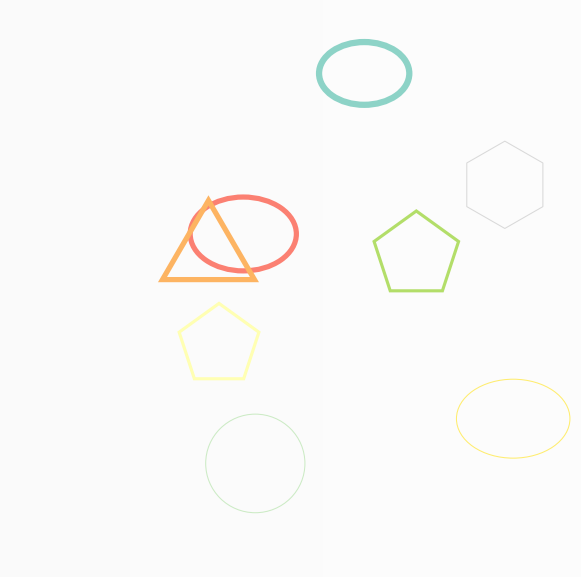[{"shape": "oval", "thickness": 3, "radius": 0.39, "center": [0.627, 0.872]}, {"shape": "pentagon", "thickness": 1.5, "radius": 0.36, "center": [0.377, 0.402]}, {"shape": "oval", "thickness": 2.5, "radius": 0.46, "center": [0.419, 0.594]}, {"shape": "triangle", "thickness": 2.5, "radius": 0.46, "center": [0.359, 0.561]}, {"shape": "pentagon", "thickness": 1.5, "radius": 0.38, "center": [0.716, 0.557]}, {"shape": "hexagon", "thickness": 0.5, "radius": 0.38, "center": [0.869, 0.679]}, {"shape": "circle", "thickness": 0.5, "radius": 0.43, "center": [0.439, 0.197]}, {"shape": "oval", "thickness": 0.5, "radius": 0.49, "center": [0.883, 0.274]}]